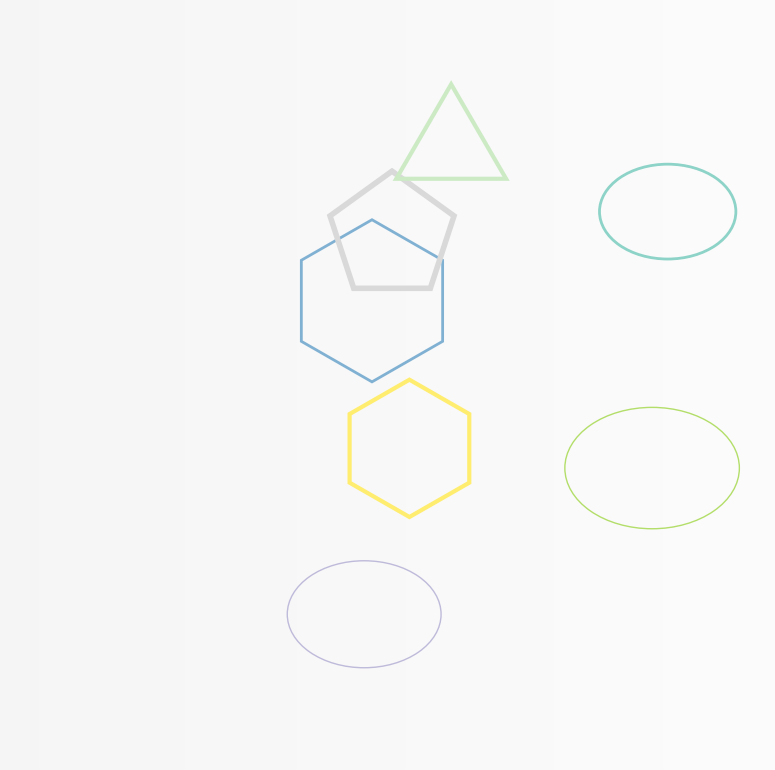[{"shape": "oval", "thickness": 1, "radius": 0.44, "center": [0.862, 0.725]}, {"shape": "oval", "thickness": 0.5, "radius": 0.5, "center": [0.47, 0.202]}, {"shape": "hexagon", "thickness": 1, "radius": 0.53, "center": [0.48, 0.609]}, {"shape": "oval", "thickness": 0.5, "radius": 0.56, "center": [0.841, 0.392]}, {"shape": "pentagon", "thickness": 2, "radius": 0.42, "center": [0.506, 0.694]}, {"shape": "triangle", "thickness": 1.5, "radius": 0.41, "center": [0.582, 0.809]}, {"shape": "hexagon", "thickness": 1.5, "radius": 0.45, "center": [0.528, 0.418]}]